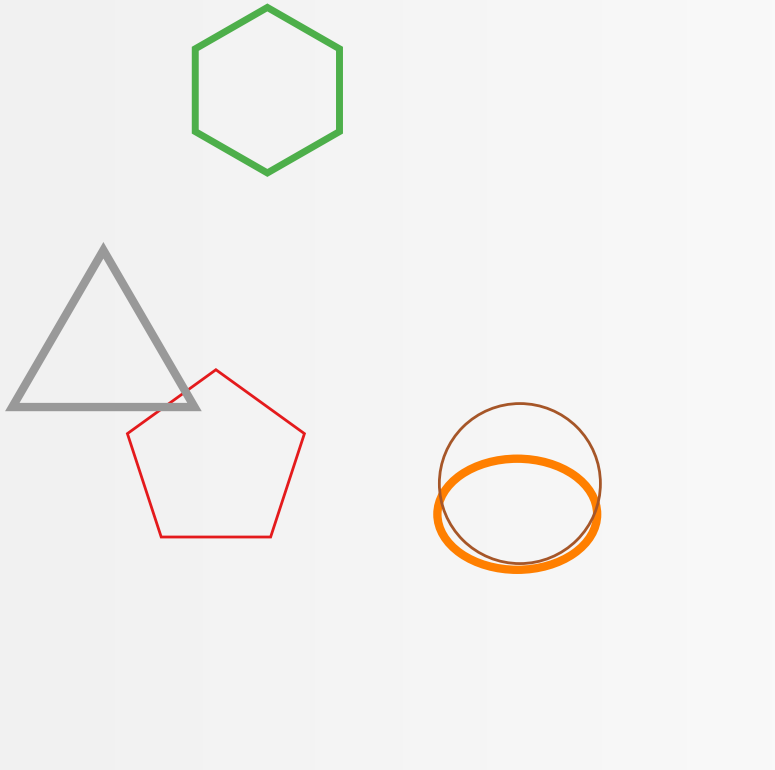[{"shape": "pentagon", "thickness": 1, "radius": 0.6, "center": [0.279, 0.4]}, {"shape": "hexagon", "thickness": 2.5, "radius": 0.54, "center": [0.345, 0.883]}, {"shape": "oval", "thickness": 3, "radius": 0.52, "center": [0.667, 0.332]}, {"shape": "circle", "thickness": 1, "radius": 0.52, "center": [0.671, 0.372]}, {"shape": "triangle", "thickness": 3, "radius": 0.68, "center": [0.133, 0.539]}]